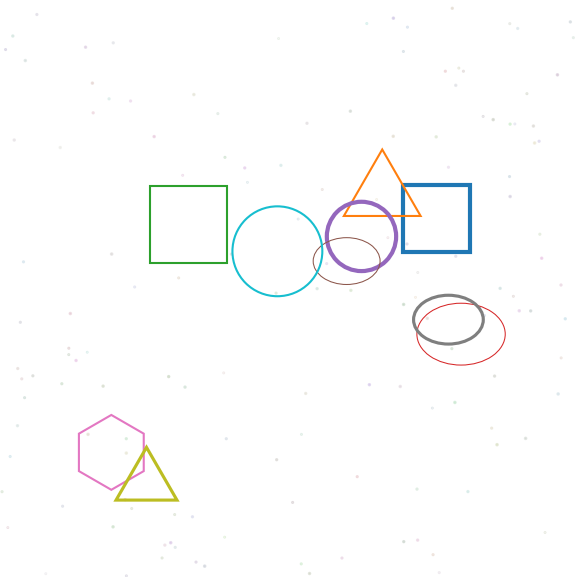[{"shape": "square", "thickness": 2, "radius": 0.29, "center": [0.756, 0.621]}, {"shape": "triangle", "thickness": 1, "radius": 0.38, "center": [0.662, 0.664]}, {"shape": "square", "thickness": 1, "radius": 0.33, "center": [0.327, 0.61]}, {"shape": "oval", "thickness": 0.5, "radius": 0.38, "center": [0.798, 0.421]}, {"shape": "circle", "thickness": 2, "radius": 0.3, "center": [0.626, 0.59]}, {"shape": "oval", "thickness": 0.5, "radius": 0.29, "center": [0.6, 0.547]}, {"shape": "hexagon", "thickness": 1, "radius": 0.32, "center": [0.193, 0.216]}, {"shape": "oval", "thickness": 1.5, "radius": 0.3, "center": [0.777, 0.446]}, {"shape": "triangle", "thickness": 1.5, "radius": 0.3, "center": [0.254, 0.164]}, {"shape": "circle", "thickness": 1, "radius": 0.39, "center": [0.48, 0.564]}]